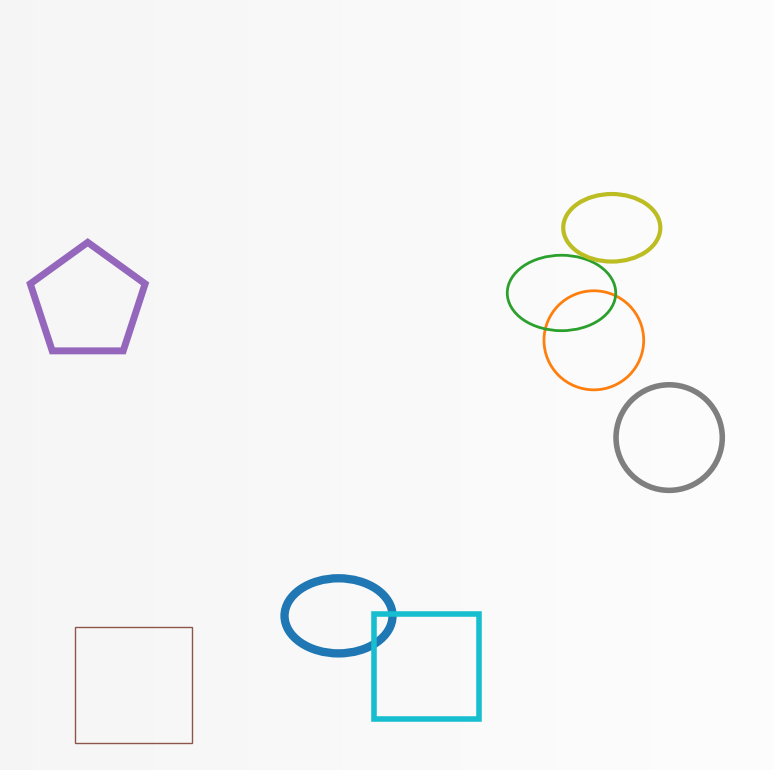[{"shape": "oval", "thickness": 3, "radius": 0.35, "center": [0.437, 0.2]}, {"shape": "circle", "thickness": 1, "radius": 0.32, "center": [0.766, 0.558]}, {"shape": "oval", "thickness": 1, "radius": 0.35, "center": [0.725, 0.62]}, {"shape": "pentagon", "thickness": 2.5, "radius": 0.39, "center": [0.113, 0.607]}, {"shape": "square", "thickness": 0.5, "radius": 0.38, "center": [0.172, 0.11]}, {"shape": "circle", "thickness": 2, "radius": 0.34, "center": [0.863, 0.432]}, {"shape": "oval", "thickness": 1.5, "radius": 0.31, "center": [0.789, 0.704]}, {"shape": "square", "thickness": 2, "radius": 0.34, "center": [0.55, 0.134]}]